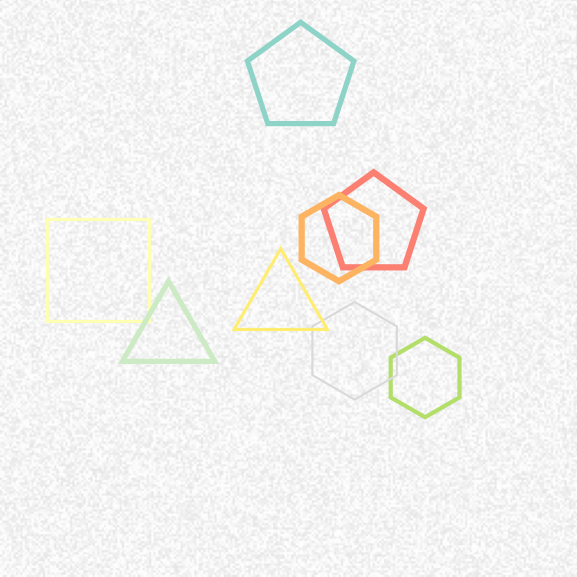[{"shape": "pentagon", "thickness": 2.5, "radius": 0.49, "center": [0.521, 0.864]}, {"shape": "square", "thickness": 1.5, "radius": 0.44, "center": [0.17, 0.532]}, {"shape": "pentagon", "thickness": 3, "radius": 0.45, "center": [0.647, 0.61]}, {"shape": "hexagon", "thickness": 3, "radius": 0.37, "center": [0.587, 0.587]}, {"shape": "hexagon", "thickness": 2, "radius": 0.34, "center": [0.736, 0.345]}, {"shape": "hexagon", "thickness": 1, "radius": 0.42, "center": [0.614, 0.392]}, {"shape": "triangle", "thickness": 2.5, "radius": 0.46, "center": [0.292, 0.42]}, {"shape": "triangle", "thickness": 1.5, "radius": 0.47, "center": [0.486, 0.475]}]